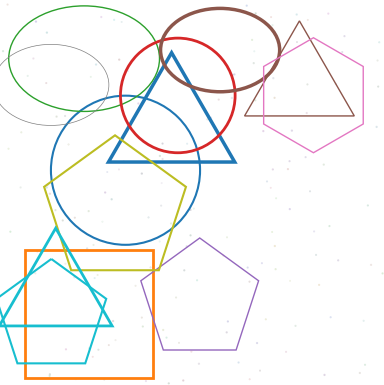[{"shape": "circle", "thickness": 1.5, "radius": 0.97, "center": [0.326, 0.558]}, {"shape": "triangle", "thickness": 2.5, "radius": 0.95, "center": [0.446, 0.674]}, {"shape": "square", "thickness": 2, "radius": 0.83, "center": [0.231, 0.185]}, {"shape": "oval", "thickness": 1, "radius": 0.98, "center": [0.218, 0.848]}, {"shape": "circle", "thickness": 2, "radius": 0.74, "center": [0.462, 0.752]}, {"shape": "pentagon", "thickness": 1, "radius": 0.8, "center": [0.519, 0.221]}, {"shape": "oval", "thickness": 2.5, "radius": 0.77, "center": [0.572, 0.87]}, {"shape": "triangle", "thickness": 1, "radius": 0.82, "center": [0.778, 0.781]}, {"shape": "hexagon", "thickness": 1, "radius": 0.75, "center": [0.814, 0.753]}, {"shape": "oval", "thickness": 0.5, "radius": 0.75, "center": [0.132, 0.779]}, {"shape": "pentagon", "thickness": 1.5, "radius": 0.97, "center": [0.299, 0.455]}, {"shape": "triangle", "thickness": 2, "radius": 0.85, "center": [0.145, 0.238]}, {"shape": "pentagon", "thickness": 1.5, "radius": 0.75, "center": [0.133, 0.177]}]